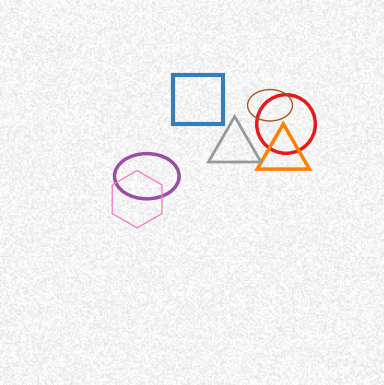[{"shape": "circle", "thickness": 2.5, "radius": 0.38, "center": [0.743, 0.678]}, {"shape": "square", "thickness": 3, "radius": 0.32, "center": [0.514, 0.741]}, {"shape": "oval", "thickness": 2.5, "radius": 0.42, "center": [0.381, 0.542]}, {"shape": "triangle", "thickness": 2.5, "radius": 0.39, "center": [0.736, 0.6]}, {"shape": "oval", "thickness": 1, "radius": 0.29, "center": [0.701, 0.727]}, {"shape": "hexagon", "thickness": 1, "radius": 0.37, "center": [0.356, 0.483]}, {"shape": "triangle", "thickness": 2, "radius": 0.39, "center": [0.61, 0.619]}]